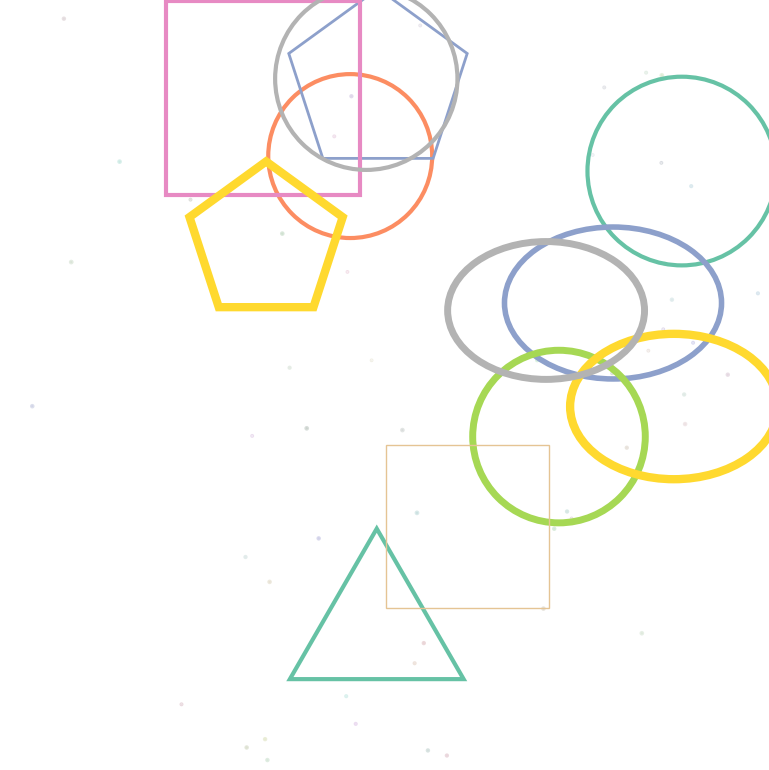[{"shape": "circle", "thickness": 1.5, "radius": 0.61, "center": [0.885, 0.778]}, {"shape": "triangle", "thickness": 1.5, "radius": 0.65, "center": [0.489, 0.183]}, {"shape": "circle", "thickness": 1.5, "radius": 0.53, "center": [0.455, 0.797]}, {"shape": "oval", "thickness": 2, "radius": 0.7, "center": [0.796, 0.607]}, {"shape": "pentagon", "thickness": 1, "radius": 0.61, "center": [0.491, 0.893]}, {"shape": "square", "thickness": 1.5, "radius": 0.63, "center": [0.341, 0.872]}, {"shape": "circle", "thickness": 2.5, "radius": 0.56, "center": [0.726, 0.433]}, {"shape": "oval", "thickness": 3, "radius": 0.67, "center": [0.875, 0.472]}, {"shape": "pentagon", "thickness": 3, "radius": 0.52, "center": [0.346, 0.686]}, {"shape": "square", "thickness": 0.5, "radius": 0.53, "center": [0.607, 0.316]}, {"shape": "oval", "thickness": 2.5, "radius": 0.64, "center": [0.709, 0.597]}, {"shape": "circle", "thickness": 1.5, "radius": 0.59, "center": [0.476, 0.898]}]